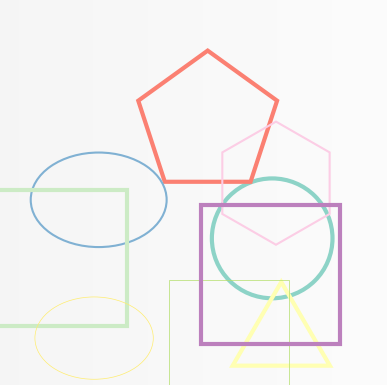[{"shape": "circle", "thickness": 3, "radius": 0.78, "center": [0.702, 0.381]}, {"shape": "triangle", "thickness": 3, "radius": 0.72, "center": [0.726, 0.123]}, {"shape": "pentagon", "thickness": 3, "radius": 0.94, "center": [0.536, 0.68]}, {"shape": "oval", "thickness": 1.5, "radius": 0.88, "center": [0.255, 0.481]}, {"shape": "square", "thickness": 0.5, "radius": 0.77, "center": [0.591, 0.118]}, {"shape": "hexagon", "thickness": 1.5, "radius": 0.8, "center": [0.712, 0.524]}, {"shape": "square", "thickness": 3, "radius": 0.9, "center": [0.698, 0.288]}, {"shape": "square", "thickness": 3, "radius": 0.88, "center": [0.151, 0.331]}, {"shape": "oval", "thickness": 0.5, "radius": 0.76, "center": [0.243, 0.122]}]